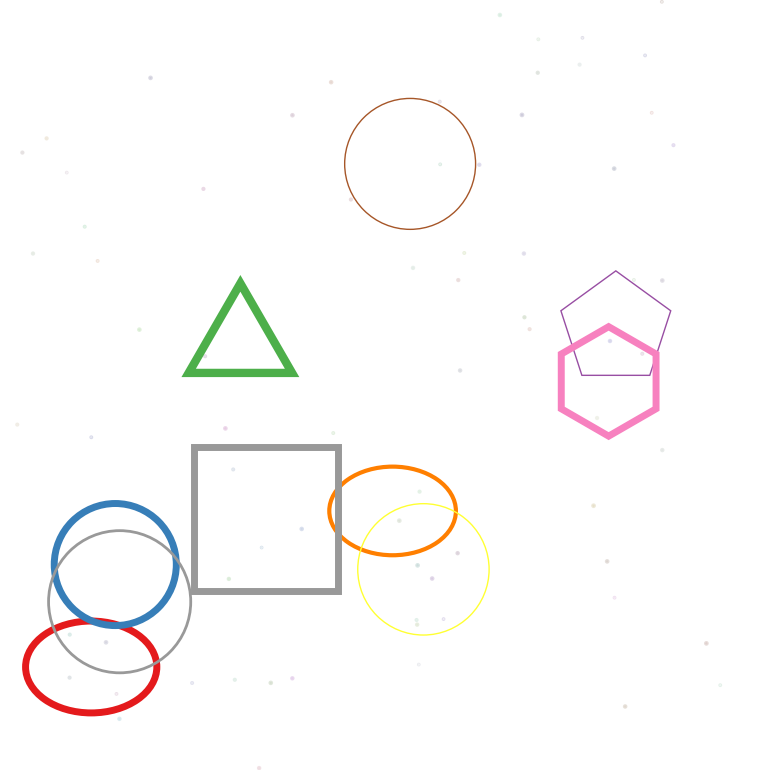[{"shape": "oval", "thickness": 2.5, "radius": 0.43, "center": [0.118, 0.134]}, {"shape": "circle", "thickness": 2.5, "radius": 0.4, "center": [0.15, 0.267]}, {"shape": "triangle", "thickness": 3, "radius": 0.39, "center": [0.312, 0.554]}, {"shape": "pentagon", "thickness": 0.5, "radius": 0.37, "center": [0.8, 0.573]}, {"shape": "oval", "thickness": 1.5, "radius": 0.41, "center": [0.51, 0.336]}, {"shape": "circle", "thickness": 0.5, "radius": 0.43, "center": [0.55, 0.261]}, {"shape": "circle", "thickness": 0.5, "radius": 0.43, "center": [0.533, 0.787]}, {"shape": "hexagon", "thickness": 2.5, "radius": 0.36, "center": [0.79, 0.505]}, {"shape": "square", "thickness": 2.5, "radius": 0.47, "center": [0.345, 0.326]}, {"shape": "circle", "thickness": 1, "radius": 0.46, "center": [0.155, 0.219]}]